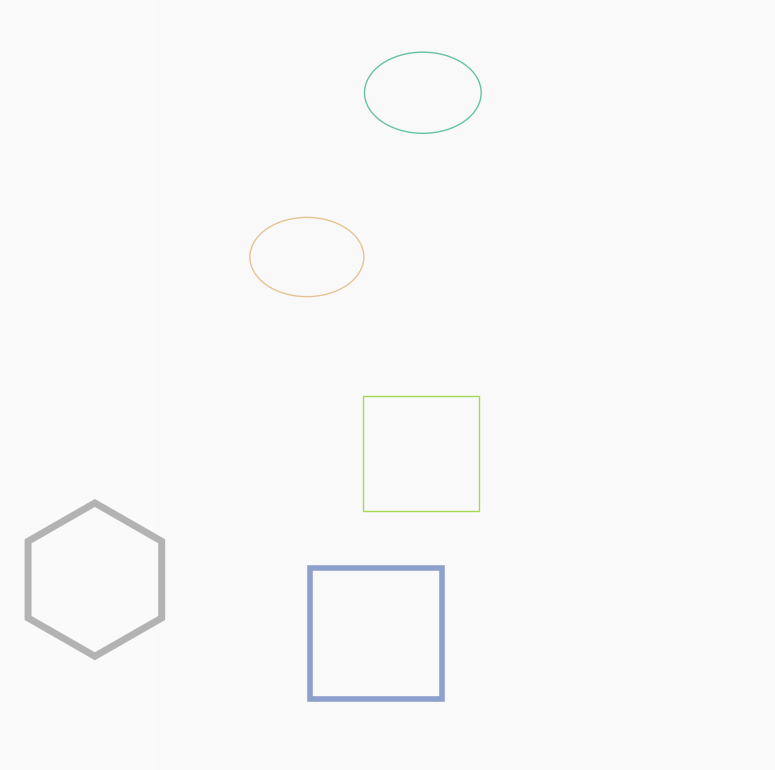[{"shape": "oval", "thickness": 0.5, "radius": 0.38, "center": [0.546, 0.88]}, {"shape": "square", "thickness": 2, "radius": 0.43, "center": [0.485, 0.177]}, {"shape": "square", "thickness": 0.5, "radius": 0.37, "center": [0.543, 0.411]}, {"shape": "oval", "thickness": 0.5, "radius": 0.37, "center": [0.396, 0.666]}, {"shape": "hexagon", "thickness": 2.5, "radius": 0.5, "center": [0.122, 0.247]}]